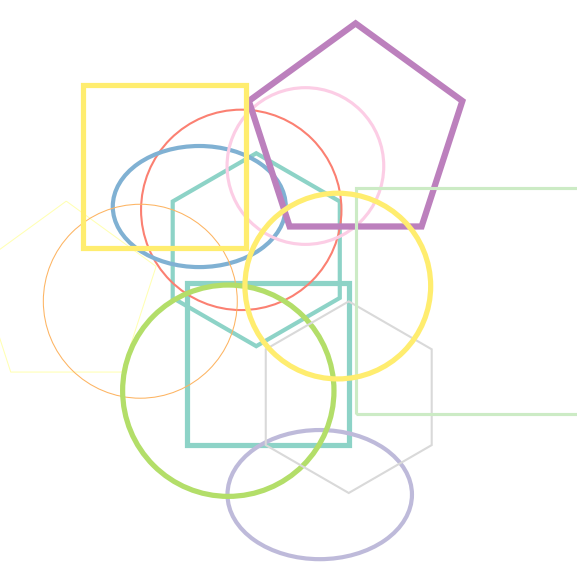[{"shape": "square", "thickness": 2.5, "radius": 0.7, "center": [0.464, 0.369]}, {"shape": "hexagon", "thickness": 2, "radius": 0.84, "center": [0.444, 0.567]}, {"shape": "pentagon", "thickness": 0.5, "radius": 0.82, "center": [0.115, 0.487]}, {"shape": "oval", "thickness": 2, "radius": 0.8, "center": [0.554, 0.143]}, {"shape": "circle", "thickness": 1, "radius": 0.87, "center": [0.418, 0.636]}, {"shape": "oval", "thickness": 2, "radius": 0.75, "center": [0.345, 0.641]}, {"shape": "circle", "thickness": 0.5, "radius": 0.84, "center": [0.243, 0.478]}, {"shape": "circle", "thickness": 2.5, "radius": 0.91, "center": [0.395, 0.323]}, {"shape": "circle", "thickness": 1.5, "radius": 0.68, "center": [0.529, 0.712]}, {"shape": "hexagon", "thickness": 1, "radius": 0.83, "center": [0.604, 0.311]}, {"shape": "pentagon", "thickness": 3, "radius": 0.97, "center": [0.616, 0.764]}, {"shape": "square", "thickness": 1.5, "radius": 0.98, "center": [0.813, 0.478]}, {"shape": "square", "thickness": 2.5, "radius": 0.71, "center": [0.285, 0.711]}, {"shape": "circle", "thickness": 2.5, "radius": 0.8, "center": [0.585, 0.504]}]